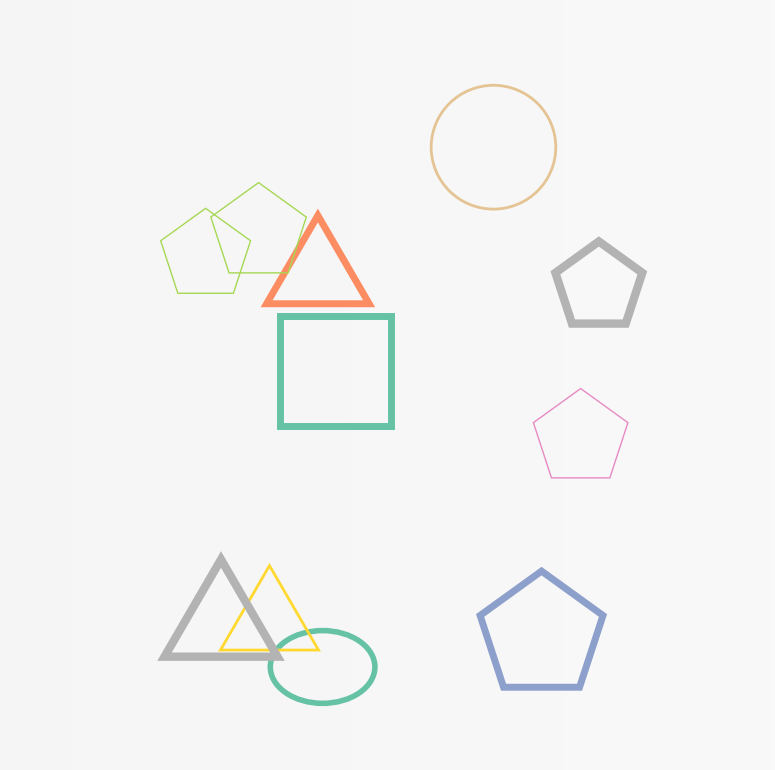[{"shape": "square", "thickness": 2.5, "radius": 0.36, "center": [0.433, 0.519]}, {"shape": "oval", "thickness": 2, "radius": 0.34, "center": [0.416, 0.134]}, {"shape": "triangle", "thickness": 2.5, "radius": 0.38, "center": [0.41, 0.644]}, {"shape": "pentagon", "thickness": 2.5, "radius": 0.42, "center": [0.699, 0.175]}, {"shape": "pentagon", "thickness": 0.5, "radius": 0.32, "center": [0.749, 0.431]}, {"shape": "pentagon", "thickness": 0.5, "radius": 0.32, "center": [0.334, 0.698]}, {"shape": "pentagon", "thickness": 0.5, "radius": 0.3, "center": [0.265, 0.668]}, {"shape": "triangle", "thickness": 1, "radius": 0.37, "center": [0.348, 0.192]}, {"shape": "circle", "thickness": 1, "radius": 0.4, "center": [0.637, 0.809]}, {"shape": "triangle", "thickness": 3, "radius": 0.42, "center": [0.285, 0.189]}, {"shape": "pentagon", "thickness": 3, "radius": 0.29, "center": [0.773, 0.627]}]